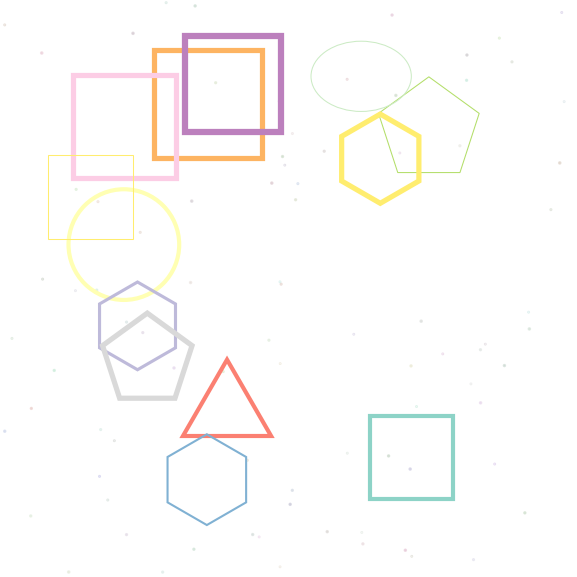[{"shape": "square", "thickness": 2, "radius": 0.36, "center": [0.713, 0.207]}, {"shape": "circle", "thickness": 2, "radius": 0.48, "center": [0.214, 0.576]}, {"shape": "hexagon", "thickness": 1.5, "radius": 0.38, "center": [0.238, 0.435]}, {"shape": "triangle", "thickness": 2, "radius": 0.44, "center": [0.393, 0.288]}, {"shape": "hexagon", "thickness": 1, "radius": 0.39, "center": [0.358, 0.169]}, {"shape": "square", "thickness": 2.5, "radius": 0.47, "center": [0.36, 0.818]}, {"shape": "pentagon", "thickness": 0.5, "radius": 0.46, "center": [0.743, 0.774]}, {"shape": "square", "thickness": 2.5, "radius": 0.45, "center": [0.216, 0.78]}, {"shape": "pentagon", "thickness": 2.5, "radius": 0.41, "center": [0.255, 0.375]}, {"shape": "square", "thickness": 3, "radius": 0.42, "center": [0.404, 0.854]}, {"shape": "oval", "thickness": 0.5, "radius": 0.43, "center": [0.625, 0.867]}, {"shape": "hexagon", "thickness": 2.5, "radius": 0.39, "center": [0.658, 0.724]}, {"shape": "square", "thickness": 0.5, "radius": 0.37, "center": [0.156, 0.658]}]